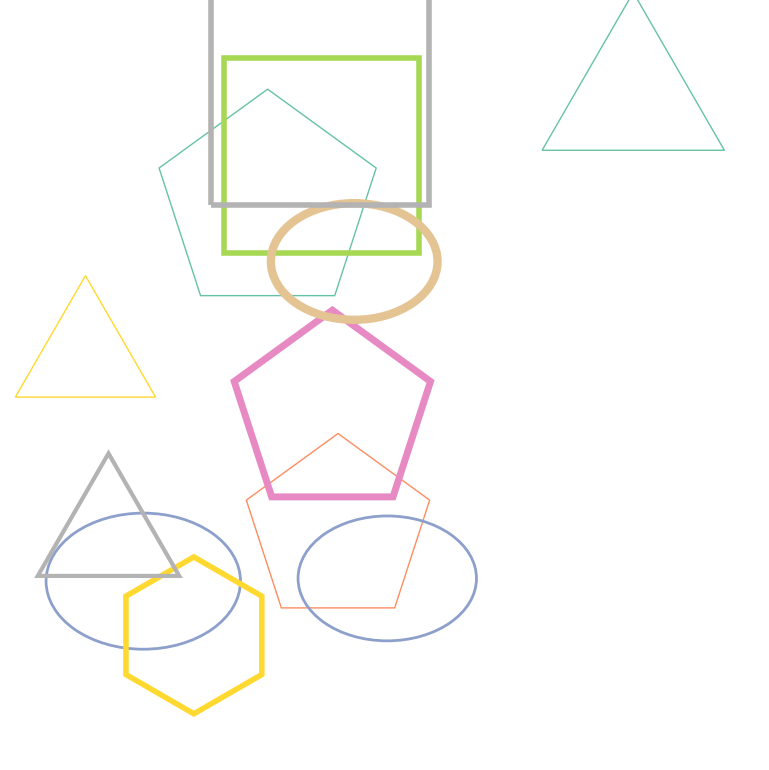[{"shape": "pentagon", "thickness": 0.5, "radius": 0.74, "center": [0.348, 0.736]}, {"shape": "triangle", "thickness": 0.5, "radius": 0.68, "center": [0.822, 0.873]}, {"shape": "pentagon", "thickness": 0.5, "radius": 0.63, "center": [0.439, 0.312]}, {"shape": "oval", "thickness": 1, "radius": 0.63, "center": [0.186, 0.245]}, {"shape": "oval", "thickness": 1, "radius": 0.58, "center": [0.503, 0.249]}, {"shape": "pentagon", "thickness": 2.5, "radius": 0.67, "center": [0.432, 0.463]}, {"shape": "square", "thickness": 2, "radius": 0.63, "center": [0.418, 0.798]}, {"shape": "hexagon", "thickness": 2, "radius": 0.51, "center": [0.252, 0.175]}, {"shape": "triangle", "thickness": 0.5, "radius": 0.53, "center": [0.111, 0.537]}, {"shape": "oval", "thickness": 3, "radius": 0.54, "center": [0.46, 0.66]}, {"shape": "square", "thickness": 2, "radius": 0.71, "center": [0.416, 0.876]}, {"shape": "triangle", "thickness": 1.5, "radius": 0.53, "center": [0.141, 0.305]}]